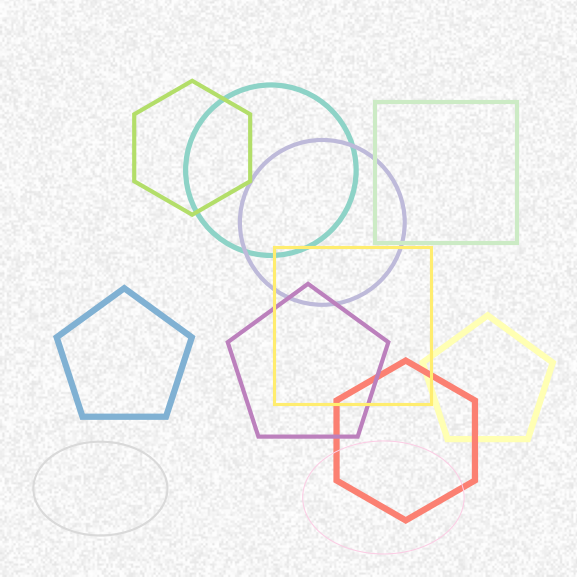[{"shape": "circle", "thickness": 2.5, "radius": 0.74, "center": [0.469, 0.704]}, {"shape": "pentagon", "thickness": 3, "radius": 0.59, "center": [0.844, 0.335]}, {"shape": "circle", "thickness": 2, "radius": 0.71, "center": [0.558, 0.614]}, {"shape": "hexagon", "thickness": 3, "radius": 0.69, "center": [0.703, 0.236]}, {"shape": "pentagon", "thickness": 3, "radius": 0.62, "center": [0.215, 0.377]}, {"shape": "hexagon", "thickness": 2, "radius": 0.58, "center": [0.333, 0.743]}, {"shape": "oval", "thickness": 0.5, "radius": 0.7, "center": [0.664, 0.138]}, {"shape": "oval", "thickness": 1, "radius": 0.58, "center": [0.174, 0.153]}, {"shape": "pentagon", "thickness": 2, "radius": 0.73, "center": [0.533, 0.361]}, {"shape": "square", "thickness": 2, "radius": 0.61, "center": [0.772, 0.7]}, {"shape": "square", "thickness": 1.5, "radius": 0.68, "center": [0.61, 0.435]}]